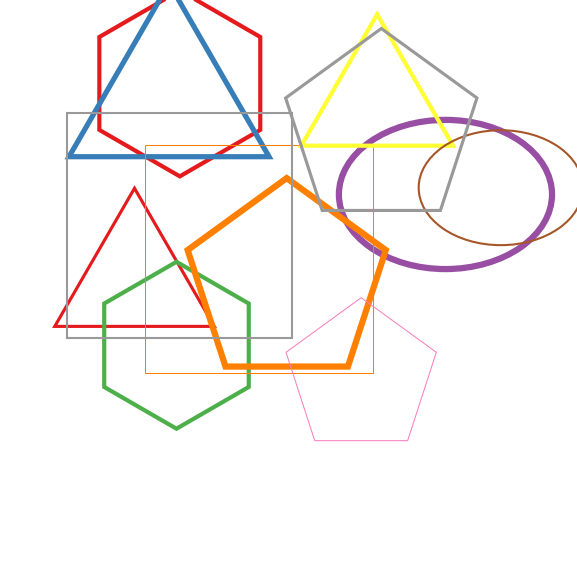[{"shape": "hexagon", "thickness": 2, "radius": 0.8, "center": [0.311, 0.855]}, {"shape": "triangle", "thickness": 1.5, "radius": 0.8, "center": [0.233, 0.514]}, {"shape": "triangle", "thickness": 2.5, "radius": 1.0, "center": [0.293, 0.828]}, {"shape": "hexagon", "thickness": 2, "radius": 0.72, "center": [0.306, 0.401]}, {"shape": "oval", "thickness": 3, "radius": 0.92, "center": [0.771, 0.662]}, {"shape": "pentagon", "thickness": 3, "radius": 0.9, "center": [0.496, 0.51]}, {"shape": "square", "thickness": 0.5, "radius": 0.99, "center": [0.449, 0.551]}, {"shape": "triangle", "thickness": 2, "radius": 0.76, "center": [0.653, 0.823]}, {"shape": "oval", "thickness": 1, "radius": 0.71, "center": [0.867, 0.674]}, {"shape": "pentagon", "thickness": 0.5, "radius": 0.68, "center": [0.625, 0.347]}, {"shape": "square", "thickness": 1, "radius": 0.97, "center": [0.311, 0.609]}, {"shape": "pentagon", "thickness": 1.5, "radius": 0.87, "center": [0.66, 0.776]}]